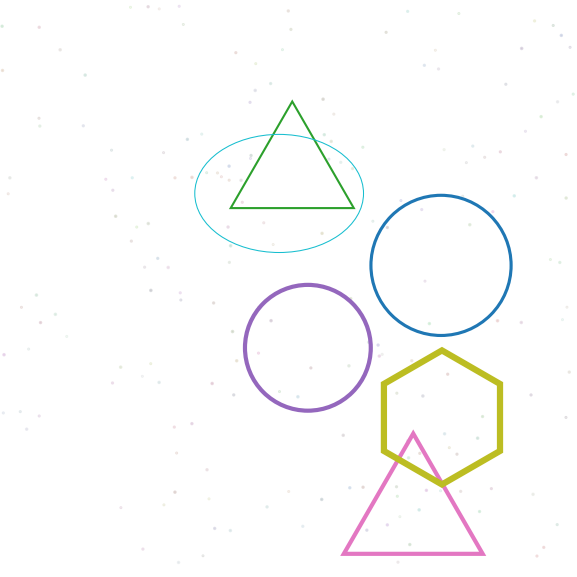[{"shape": "circle", "thickness": 1.5, "radius": 0.61, "center": [0.764, 0.54]}, {"shape": "triangle", "thickness": 1, "radius": 0.62, "center": [0.506, 0.7]}, {"shape": "circle", "thickness": 2, "radius": 0.54, "center": [0.533, 0.397]}, {"shape": "triangle", "thickness": 2, "radius": 0.69, "center": [0.716, 0.11]}, {"shape": "hexagon", "thickness": 3, "radius": 0.58, "center": [0.765, 0.276]}, {"shape": "oval", "thickness": 0.5, "radius": 0.73, "center": [0.483, 0.664]}]